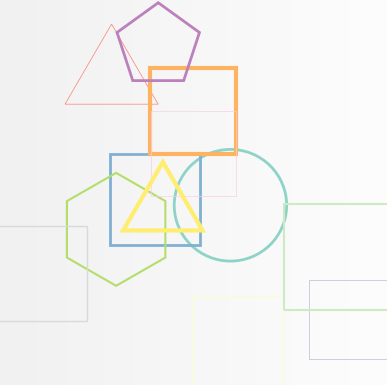[{"shape": "circle", "thickness": 2, "radius": 0.73, "center": [0.595, 0.467]}, {"shape": "square", "thickness": 0.5, "radius": 0.59, "center": [0.613, 0.113]}, {"shape": "square", "thickness": 0.5, "radius": 0.52, "center": [0.9, 0.17]}, {"shape": "triangle", "thickness": 0.5, "radius": 0.69, "center": [0.288, 0.799]}, {"shape": "square", "thickness": 2, "radius": 0.59, "center": [0.4, 0.482]}, {"shape": "square", "thickness": 3, "radius": 0.55, "center": [0.498, 0.712]}, {"shape": "hexagon", "thickness": 1.5, "radius": 0.73, "center": [0.3, 0.404]}, {"shape": "square", "thickness": 0.5, "radius": 0.55, "center": [0.499, 0.6]}, {"shape": "square", "thickness": 1, "radius": 0.62, "center": [0.101, 0.29]}, {"shape": "pentagon", "thickness": 2, "radius": 0.56, "center": [0.408, 0.881]}, {"shape": "square", "thickness": 1.5, "radius": 0.68, "center": [0.871, 0.332]}, {"shape": "triangle", "thickness": 3, "radius": 0.59, "center": [0.42, 0.461]}]